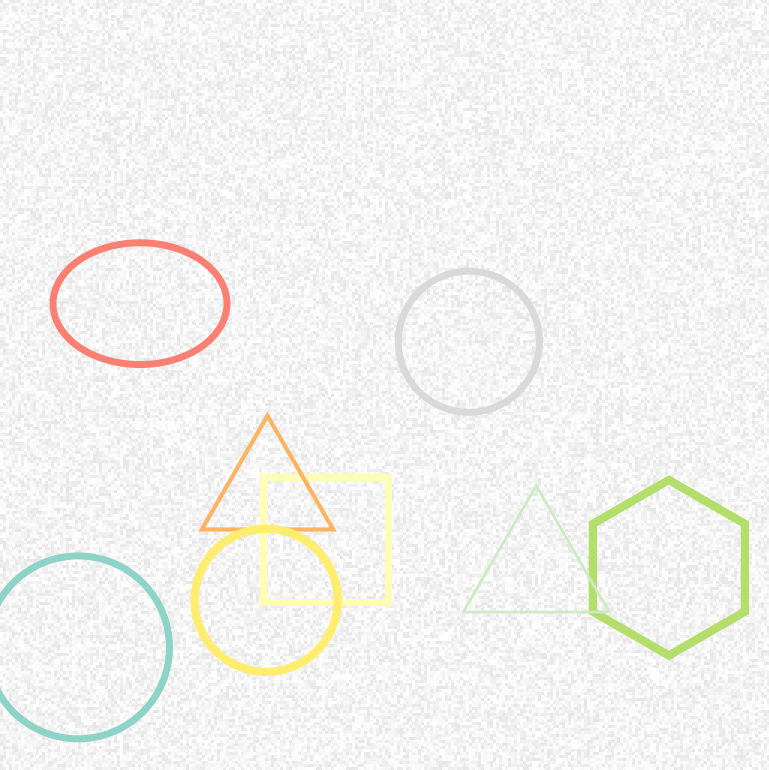[{"shape": "circle", "thickness": 2.5, "radius": 0.59, "center": [0.101, 0.159]}, {"shape": "square", "thickness": 2.5, "radius": 0.41, "center": [0.423, 0.299]}, {"shape": "oval", "thickness": 2.5, "radius": 0.56, "center": [0.182, 0.606]}, {"shape": "triangle", "thickness": 1.5, "radius": 0.49, "center": [0.347, 0.362]}, {"shape": "hexagon", "thickness": 3, "radius": 0.57, "center": [0.869, 0.263]}, {"shape": "circle", "thickness": 2.5, "radius": 0.46, "center": [0.609, 0.556]}, {"shape": "triangle", "thickness": 1, "radius": 0.55, "center": [0.696, 0.26]}, {"shape": "circle", "thickness": 3, "radius": 0.46, "center": [0.346, 0.22]}]